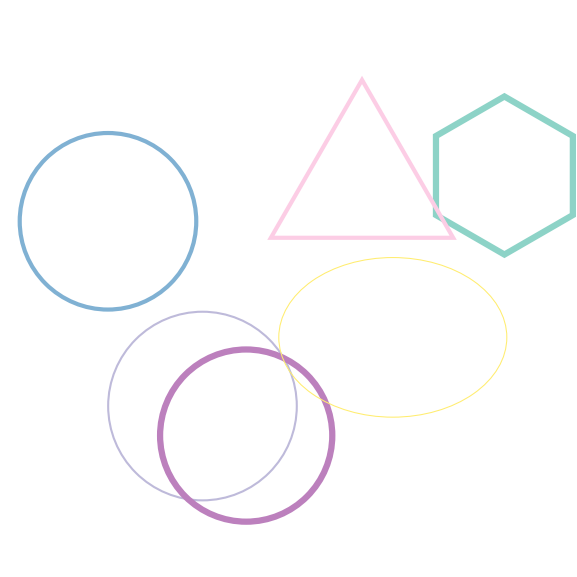[{"shape": "hexagon", "thickness": 3, "radius": 0.68, "center": [0.873, 0.695]}, {"shape": "circle", "thickness": 1, "radius": 0.82, "center": [0.351, 0.296]}, {"shape": "circle", "thickness": 2, "radius": 0.76, "center": [0.187, 0.616]}, {"shape": "triangle", "thickness": 2, "radius": 0.91, "center": [0.627, 0.679]}, {"shape": "circle", "thickness": 3, "radius": 0.75, "center": [0.426, 0.245]}, {"shape": "oval", "thickness": 0.5, "radius": 0.99, "center": [0.68, 0.415]}]